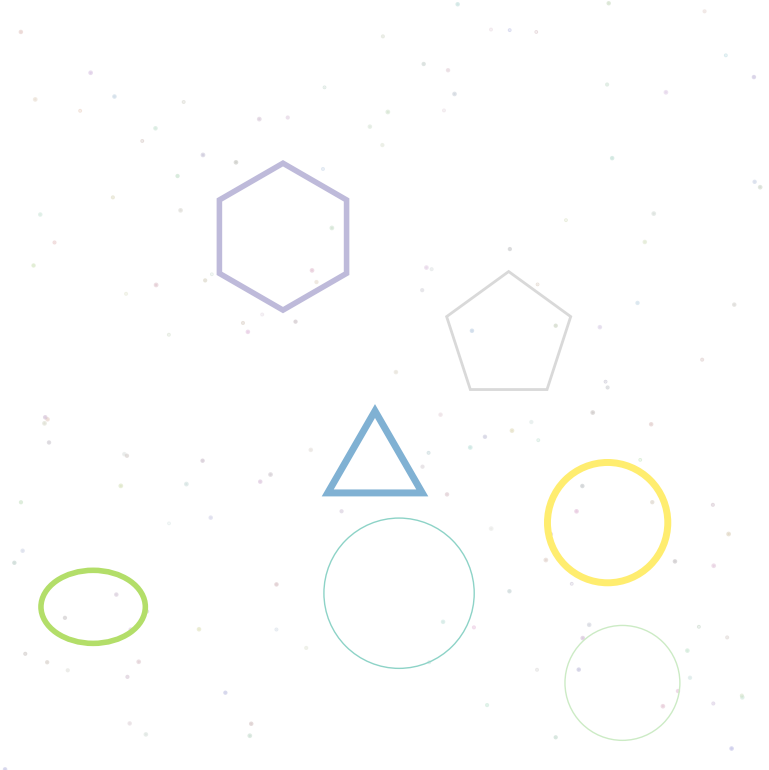[{"shape": "circle", "thickness": 0.5, "radius": 0.49, "center": [0.518, 0.23]}, {"shape": "hexagon", "thickness": 2, "radius": 0.48, "center": [0.368, 0.693]}, {"shape": "triangle", "thickness": 2.5, "radius": 0.35, "center": [0.487, 0.395]}, {"shape": "oval", "thickness": 2, "radius": 0.34, "center": [0.121, 0.212]}, {"shape": "pentagon", "thickness": 1, "radius": 0.42, "center": [0.661, 0.563]}, {"shape": "circle", "thickness": 0.5, "radius": 0.37, "center": [0.808, 0.113]}, {"shape": "circle", "thickness": 2.5, "radius": 0.39, "center": [0.789, 0.321]}]